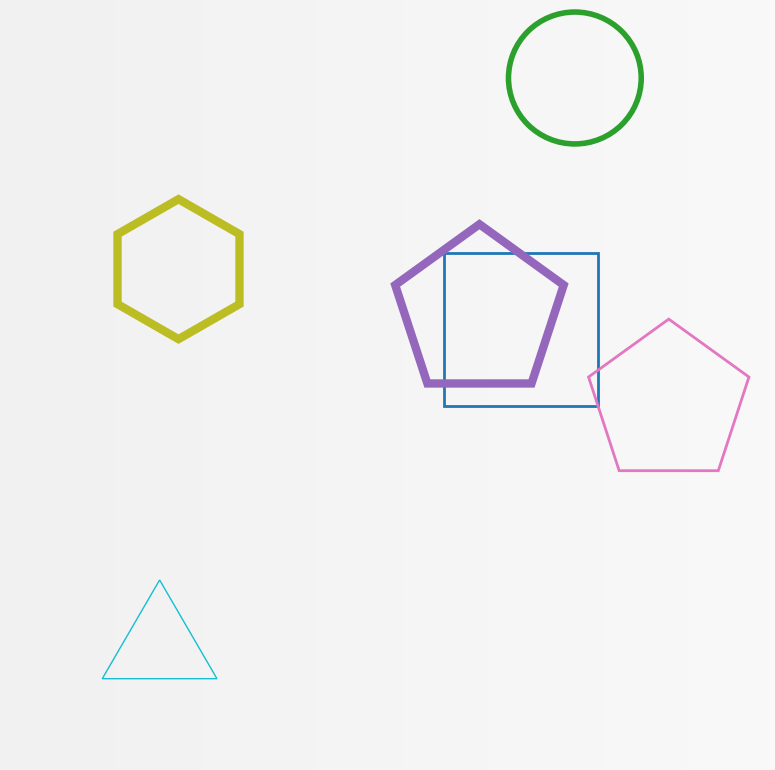[{"shape": "square", "thickness": 1, "radius": 0.5, "center": [0.672, 0.572]}, {"shape": "circle", "thickness": 2, "radius": 0.43, "center": [0.742, 0.899]}, {"shape": "pentagon", "thickness": 3, "radius": 0.57, "center": [0.619, 0.594]}, {"shape": "pentagon", "thickness": 1, "radius": 0.54, "center": [0.863, 0.477]}, {"shape": "hexagon", "thickness": 3, "radius": 0.45, "center": [0.23, 0.65]}, {"shape": "triangle", "thickness": 0.5, "radius": 0.43, "center": [0.206, 0.161]}]